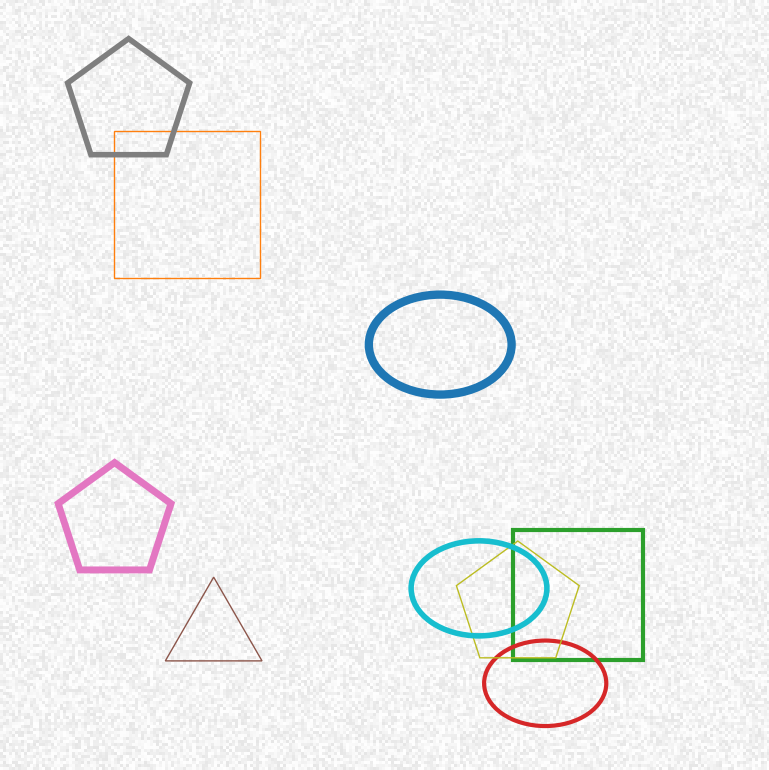[{"shape": "oval", "thickness": 3, "radius": 0.46, "center": [0.572, 0.552]}, {"shape": "square", "thickness": 0.5, "radius": 0.48, "center": [0.243, 0.734]}, {"shape": "square", "thickness": 1.5, "radius": 0.42, "center": [0.75, 0.228]}, {"shape": "oval", "thickness": 1.5, "radius": 0.4, "center": [0.708, 0.113]}, {"shape": "triangle", "thickness": 0.5, "radius": 0.36, "center": [0.277, 0.178]}, {"shape": "pentagon", "thickness": 2.5, "radius": 0.39, "center": [0.149, 0.322]}, {"shape": "pentagon", "thickness": 2, "radius": 0.42, "center": [0.167, 0.867]}, {"shape": "pentagon", "thickness": 0.5, "radius": 0.42, "center": [0.672, 0.214]}, {"shape": "oval", "thickness": 2, "radius": 0.44, "center": [0.622, 0.236]}]